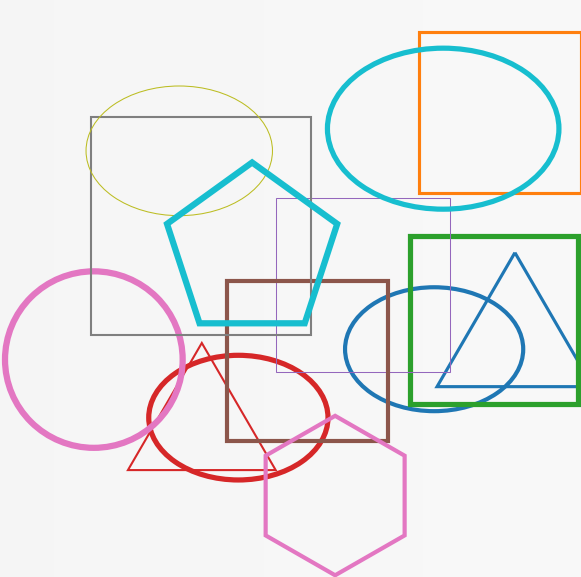[{"shape": "oval", "thickness": 2, "radius": 0.77, "center": [0.747, 0.394]}, {"shape": "triangle", "thickness": 1.5, "radius": 0.77, "center": [0.886, 0.407]}, {"shape": "square", "thickness": 1.5, "radius": 0.7, "center": [0.861, 0.804]}, {"shape": "square", "thickness": 2.5, "radius": 0.72, "center": [0.85, 0.445]}, {"shape": "triangle", "thickness": 1, "radius": 0.73, "center": [0.347, 0.259]}, {"shape": "oval", "thickness": 2.5, "radius": 0.77, "center": [0.41, 0.276]}, {"shape": "square", "thickness": 0.5, "radius": 0.75, "center": [0.624, 0.506]}, {"shape": "square", "thickness": 2, "radius": 0.69, "center": [0.528, 0.374]}, {"shape": "circle", "thickness": 3, "radius": 0.76, "center": [0.161, 0.376]}, {"shape": "hexagon", "thickness": 2, "radius": 0.69, "center": [0.577, 0.141]}, {"shape": "square", "thickness": 1, "radius": 0.95, "center": [0.346, 0.608]}, {"shape": "oval", "thickness": 0.5, "radius": 0.8, "center": [0.308, 0.738]}, {"shape": "pentagon", "thickness": 3, "radius": 0.77, "center": [0.434, 0.564]}, {"shape": "oval", "thickness": 2.5, "radius": 1.0, "center": [0.762, 0.776]}]